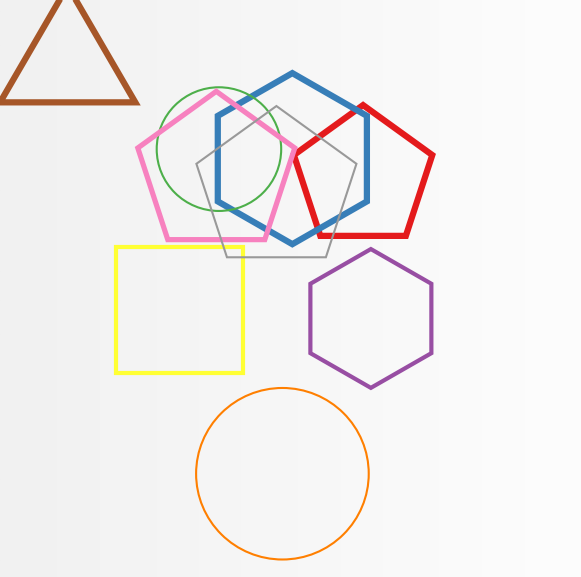[{"shape": "pentagon", "thickness": 3, "radius": 0.63, "center": [0.625, 0.692]}, {"shape": "hexagon", "thickness": 3, "radius": 0.74, "center": [0.503, 0.724]}, {"shape": "circle", "thickness": 1, "radius": 0.54, "center": [0.377, 0.741]}, {"shape": "hexagon", "thickness": 2, "radius": 0.6, "center": [0.638, 0.448]}, {"shape": "circle", "thickness": 1, "radius": 0.74, "center": [0.486, 0.179]}, {"shape": "square", "thickness": 2, "radius": 0.55, "center": [0.308, 0.462]}, {"shape": "triangle", "thickness": 3, "radius": 0.67, "center": [0.116, 0.889]}, {"shape": "pentagon", "thickness": 2.5, "radius": 0.71, "center": [0.372, 0.699]}, {"shape": "pentagon", "thickness": 1, "radius": 0.72, "center": [0.476, 0.671]}]